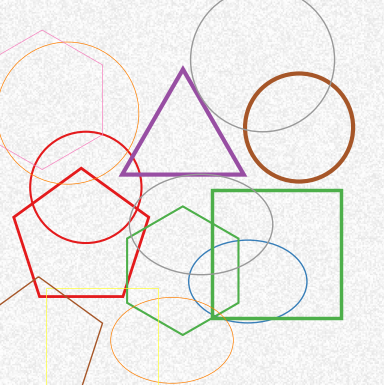[{"shape": "pentagon", "thickness": 2, "radius": 0.92, "center": [0.211, 0.379]}, {"shape": "circle", "thickness": 1.5, "radius": 0.72, "center": [0.223, 0.513]}, {"shape": "oval", "thickness": 1, "radius": 0.77, "center": [0.644, 0.269]}, {"shape": "square", "thickness": 2.5, "radius": 0.83, "center": [0.718, 0.34]}, {"shape": "hexagon", "thickness": 1.5, "radius": 0.84, "center": [0.475, 0.297]}, {"shape": "triangle", "thickness": 3, "radius": 0.91, "center": [0.475, 0.638]}, {"shape": "oval", "thickness": 0.5, "radius": 0.8, "center": [0.447, 0.116]}, {"shape": "circle", "thickness": 0.5, "radius": 0.92, "center": [0.176, 0.706]}, {"shape": "square", "thickness": 0.5, "radius": 0.73, "center": [0.266, 0.106]}, {"shape": "pentagon", "thickness": 1, "radius": 0.87, "center": [0.1, 0.107]}, {"shape": "circle", "thickness": 3, "radius": 0.7, "center": [0.777, 0.669]}, {"shape": "hexagon", "thickness": 0.5, "radius": 0.91, "center": [0.11, 0.741]}, {"shape": "oval", "thickness": 1, "radius": 0.93, "center": [0.522, 0.417]}, {"shape": "circle", "thickness": 1, "radius": 0.94, "center": [0.682, 0.845]}]